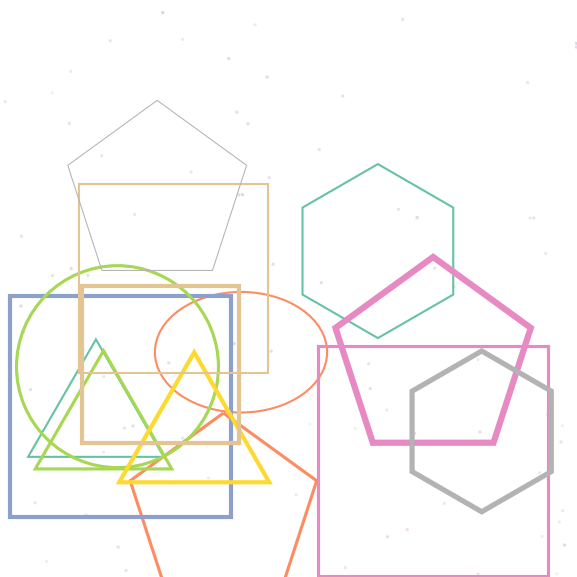[{"shape": "triangle", "thickness": 1, "radius": 0.68, "center": [0.166, 0.276]}, {"shape": "hexagon", "thickness": 1, "radius": 0.75, "center": [0.654, 0.564]}, {"shape": "pentagon", "thickness": 1.5, "radius": 0.85, "center": [0.387, 0.114]}, {"shape": "oval", "thickness": 1, "radius": 0.75, "center": [0.417, 0.389]}, {"shape": "square", "thickness": 2, "radius": 0.96, "center": [0.209, 0.295]}, {"shape": "pentagon", "thickness": 3, "radius": 0.89, "center": [0.75, 0.376]}, {"shape": "square", "thickness": 1.5, "radius": 0.99, "center": [0.75, 0.201]}, {"shape": "circle", "thickness": 1.5, "radius": 0.87, "center": [0.203, 0.364]}, {"shape": "triangle", "thickness": 1.5, "radius": 0.68, "center": [0.179, 0.255]}, {"shape": "triangle", "thickness": 2, "radius": 0.75, "center": [0.336, 0.239]}, {"shape": "square", "thickness": 1, "radius": 0.82, "center": [0.3, 0.517]}, {"shape": "square", "thickness": 2, "radius": 0.68, "center": [0.277, 0.369]}, {"shape": "hexagon", "thickness": 2.5, "radius": 0.7, "center": [0.834, 0.252]}, {"shape": "pentagon", "thickness": 0.5, "radius": 0.81, "center": [0.272, 0.663]}]